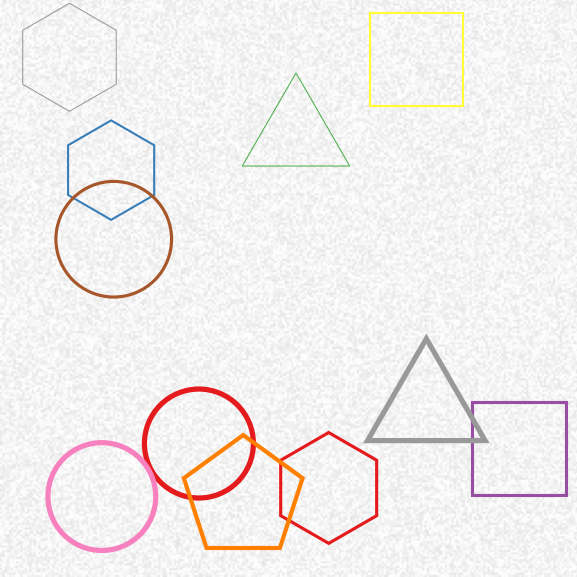[{"shape": "circle", "thickness": 2.5, "radius": 0.47, "center": [0.344, 0.231]}, {"shape": "hexagon", "thickness": 1.5, "radius": 0.48, "center": [0.569, 0.154]}, {"shape": "hexagon", "thickness": 1, "radius": 0.43, "center": [0.192, 0.705]}, {"shape": "triangle", "thickness": 0.5, "radius": 0.54, "center": [0.513, 0.765]}, {"shape": "square", "thickness": 1.5, "radius": 0.41, "center": [0.898, 0.222]}, {"shape": "pentagon", "thickness": 2, "radius": 0.54, "center": [0.421, 0.138]}, {"shape": "square", "thickness": 1, "radius": 0.4, "center": [0.722, 0.897]}, {"shape": "circle", "thickness": 1.5, "radius": 0.5, "center": [0.197, 0.585]}, {"shape": "circle", "thickness": 2.5, "radius": 0.47, "center": [0.176, 0.139]}, {"shape": "triangle", "thickness": 2.5, "radius": 0.59, "center": [0.738, 0.295]}, {"shape": "hexagon", "thickness": 0.5, "radius": 0.47, "center": [0.12, 0.9]}]